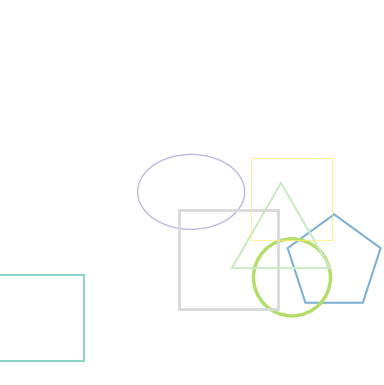[{"shape": "square", "thickness": 1.5, "radius": 0.56, "center": [0.106, 0.175]}, {"shape": "oval", "thickness": 1, "radius": 0.69, "center": [0.496, 0.502]}, {"shape": "pentagon", "thickness": 1.5, "radius": 0.63, "center": [0.868, 0.316]}, {"shape": "circle", "thickness": 2.5, "radius": 0.5, "center": [0.758, 0.279]}, {"shape": "square", "thickness": 2, "radius": 0.64, "center": [0.594, 0.325]}, {"shape": "triangle", "thickness": 1.5, "radius": 0.74, "center": [0.73, 0.377]}, {"shape": "square", "thickness": 0.5, "radius": 0.53, "center": [0.757, 0.483]}]